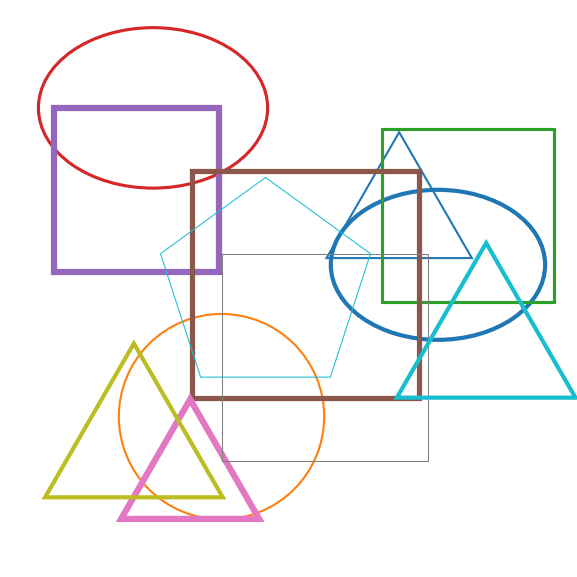[{"shape": "oval", "thickness": 2, "radius": 0.93, "center": [0.758, 0.541]}, {"shape": "triangle", "thickness": 1, "radius": 0.73, "center": [0.691, 0.625]}, {"shape": "circle", "thickness": 1, "radius": 0.89, "center": [0.384, 0.278]}, {"shape": "square", "thickness": 1.5, "radius": 0.75, "center": [0.81, 0.626]}, {"shape": "oval", "thickness": 1.5, "radius": 0.99, "center": [0.265, 0.812]}, {"shape": "square", "thickness": 3, "radius": 0.71, "center": [0.236, 0.67]}, {"shape": "square", "thickness": 2.5, "radius": 0.99, "center": [0.529, 0.507]}, {"shape": "triangle", "thickness": 3, "radius": 0.69, "center": [0.329, 0.17]}, {"shape": "square", "thickness": 0.5, "radius": 0.89, "center": [0.563, 0.38]}, {"shape": "triangle", "thickness": 2, "radius": 0.89, "center": [0.232, 0.227]}, {"shape": "pentagon", "thickness": 0.5, "radius": 0.96, "center": [0.46, 0.501]}, {"shape": "triangle", "thickness": 2, "radius": 0.89, "center": [0.842, 0.4]}]